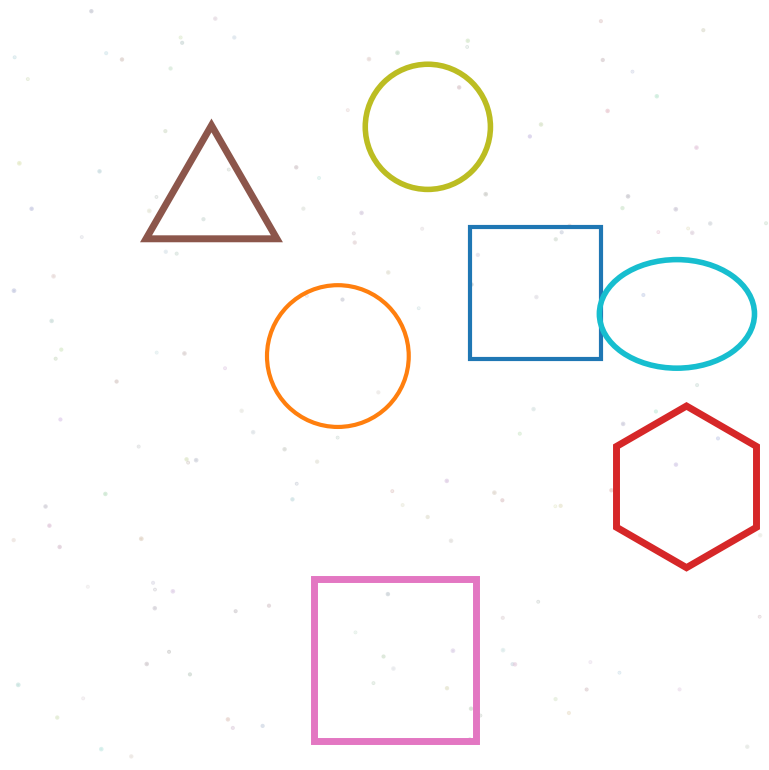[{"shape": "square", "thickness": 1.5, "radius": 0.43, "center": [0.695, 0.62]}, {"shape": "circle", "thickness": 1.5, "radius": 0.46, "center": [0.439, 0.538]}, {"shape": "hexagon", "thickness": 2.5, "radius": 0.52, "center": [0.892, 0.368]}, {"shape": "triangle", "thickness": 2.5, "radius": 0.49, "center": [0.275, 0.739]}, {"shape": "square", "thickness": 2.5, "radius": 0.53, "center": [0.513, 0.143]}, {"shape": "circle", "thickness": 2, "radius": 0.41, "center": [0.556, 0.835]}, {"shape": "oval", "thickness": 2, "radius": 0.5, "center": [0.879, 0.592]}]